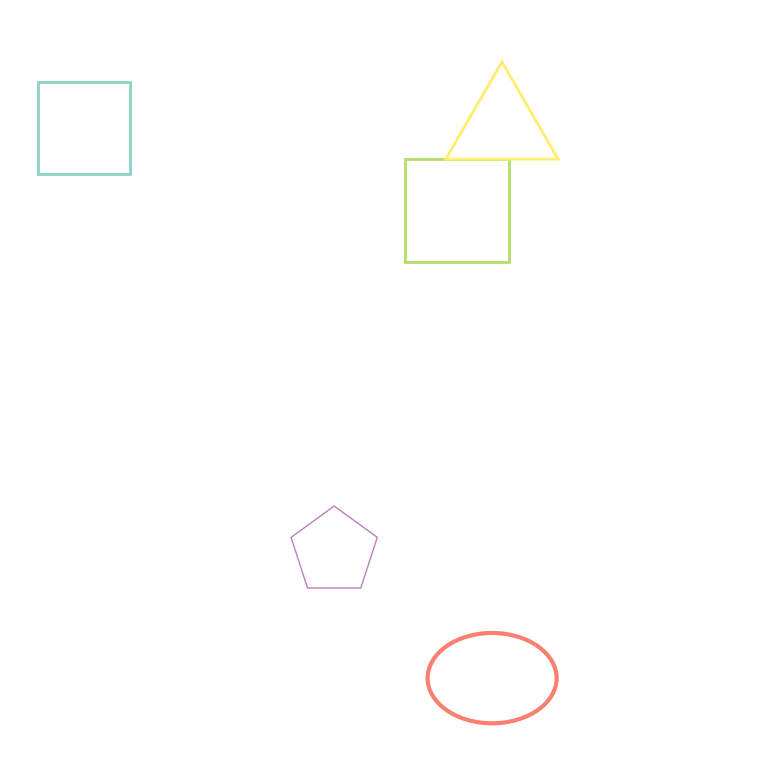[{"shape": "square", "thickness": 1, "radius": 0.3, "center": [0.109, 0.833]}, {"shape": "oval", "thickness": 1.5, "radius": 0.42, "center": [0.639, 0.119]}, {"shape": "square", "thickness": 1, "radius": 0.34, "center": [0.593, 0.727]}, {"shape": "pentagon", "thickness": 0.5, "radius": 0.29, "center": [0.434, 0.284]}, {"shape": "triangle", "thickness": 1, "radius": 0.42, "center": [0.652, 0.835]}]